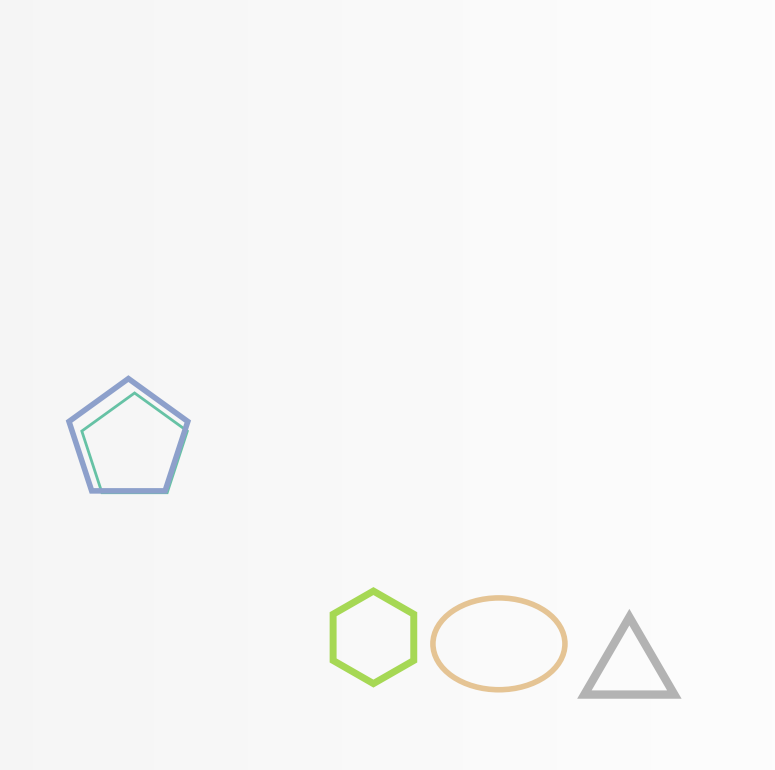[{"shape": "pentagon", "thickness": 1, "radius": 0.36, "center": [0.174, 0.418]}, {"shape": "pentagon", "thickness": 2, "radius": 0.4, "center": [0.166, 0.428]}, {"shape": "hexagon", "thickness": 2.5, "radius": 0.3, "center": [0.482, 0.172]}, {"shape": "oval", "thickness": 2, "radius": 0.43, "center": [0.644, 0.164]}, {"shape": "triangle", "thickness": 3, "radius": 0.34, "center": [0.812, 0.131]}]